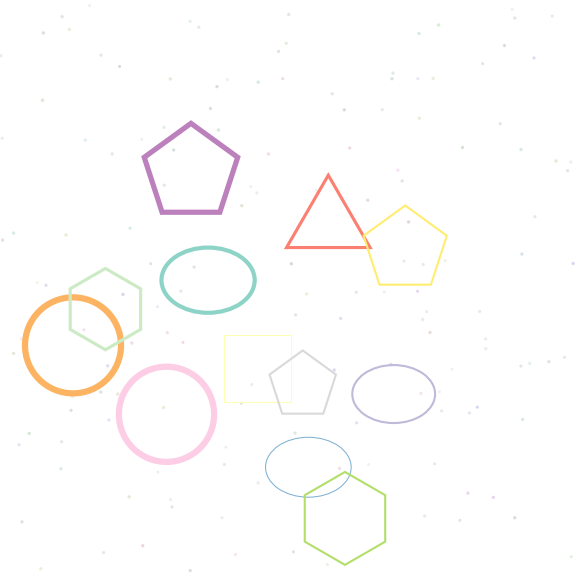[{"shape": "oval", "thickness": 2, "radius": 0.4, "center": [0.36, 0.514]}, {"shape": "square", "thickness": 0.5, "radius": 0.29, "center": [0.446, 0.361]}, {"shape": "oval", "thickness": 1, "radius": 0.36, "center": [0.682, 0.317]}, {"shape": "triangle", "thickness": 1.5, "radius": 0.42, "center": [0.568, 0.612]}, {"shape": "oval", "thickness": 0.5, "radius": 0.37, "center": [0.534, 0.19]}, {"shape": "circle", "thickness": 3, "radius": 0.42, "center": [0.126, 0.401]}, {"shape": "hexagon", "thickness": 1, "radius": 0.4, "center": [0.597, 0.101]}, {"shape": "circle", "thickness": 3, "radius": 0.41, "center": [0.288, 0.282]}, {"shape": "pentagon", "thickness": 1, "radius": 0.3, "center": [0.524, 0.332]}, {"shape": "pentagon", "thickness": 2.5, "radius": 0.43, "center": [0.331, 0.7]}, {"shape": "hexagon", "thickness": 1.5, "radius": 0.35, "center": [0.183, 0.464]}, {"shape": "pentagon", "thickness": 1, "radius": 0.38, "center": [0.702, 0.568]}]